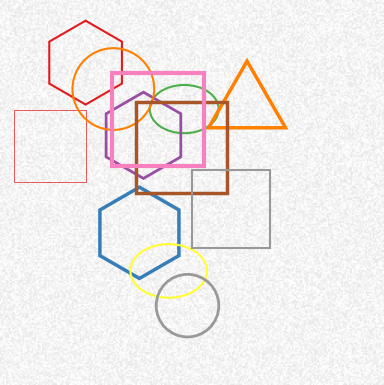[{"shape": "hexagon", "thickness": 1.5, "radius": 0.54, "center": [0.222, 0.837]}, {"shape": "square", "thickness": 0.5, "radius": 0.47, "center": [0.129, 0.621]}, {"shape": "hexagon", "thickness": 2.5, "radius": 0.59, "center": [0.362, 0.395]}, {"shape": "oval", "thickness": 1.5, "radius": 0.45, "center": [0.478, 0.717]}, {"shape": "hexagon", "thickness": 2, "radius": 0.56, "center": [0.373, 0.649]}, {"shape": "triangle", "thickness": 2.5, "radius": 0.58, "center": [0.642, 0.726]}, {"shape": "circle", "thickness": 1.5, "radius": 0.53, "center": [0.294, 0.769]}, {"shape": "oval", "thickness": 1.5, "radius": 0.5, "center": [0.438, 0.296]}, {"shape": "square", "thickness": 2.5, "radius": 0.59, "center": [0.471, 0.618]}, {"shape": "square", "thickness": 3, "radius": 0.6, "center": [0.411, 0.69]}, {"shape": "square", "thickness": 1.5, "radius": 0.51, "center": [0.6, 0.458]}, {"shape": "circle", "thickness": 2, "radius": 0.41, "center": [0.487, 0.206]}]